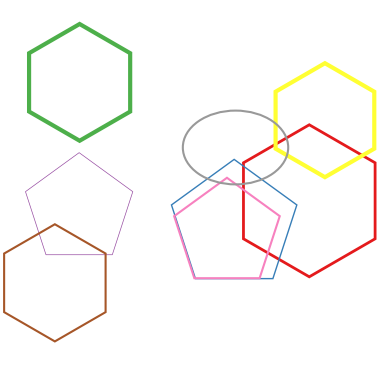[{"shape": "hexagon", "thickness": 2, "radius": 0.99, "center": [0.803, 0.478]}, {"shape": "pentagon", "thickness": 1, "radius": 0.86, "center": [0.608, 0.415]}, {"shape": "hexagon", "thickness": 3, "radius": 0.76, "center": [0.207, 0.786]}, {"shape": "pentagon", "thickness": 0.5, "radius": 0.73, "center": [0.206, 0.457]}, {"shape": "hexagon", "thickness": 3, "radius": 0.74, "center": [0.844, 0.688]}, {"shape": "hexagon", "thickness": 1.5, "radius": 0.76, "center": [0.142, 0.265]}, {"shape": "pentagon", "thickness": 1.5, "radius": 0.72, "center": [0.59, 0.394]}, {"shape": "oval", "thickness": 1.5, "radius": 0.68, "center": [0.612, 0.617]}]